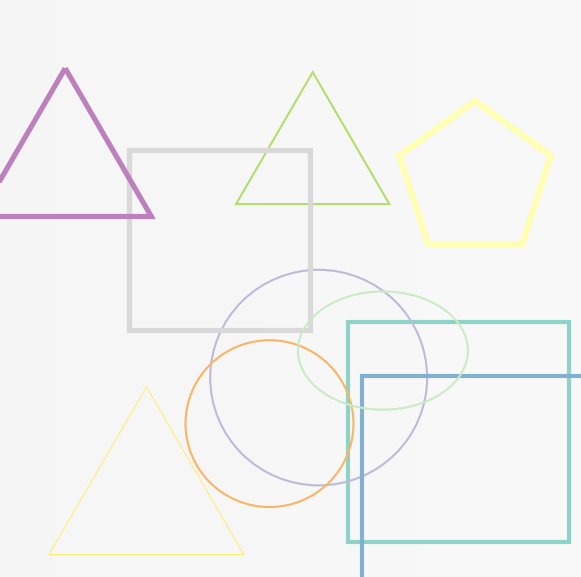[{"shape": "square", "thickness": 2, "radius": 0.95, "center": [0.789, 0.252]}, {"shape": "pentagon", "thickness": 3, "radius": 0.69, "center": [0.817, 0.687]}, {"shape": "circle", "thickness": 1, "radius": 0.93, "center": [0.548, 0.345]}, {"shape": "square", "thickness": 2, "radius": 0.98, "center": [0.819, 0.152]}, {"shape": "circle", "thickness": 1, "radius": 0.72, "center": [0.464, 0.266]}, {"shape": "triangle", "thickness": 1, "radius": 0.76, "center": [0.538, 0.722]}, {"shape": "square", "thickness": 2.5, "radius": 0.78, "center": [0.378, 0.583]}, {"shape": "triangle", "thickness": 2.5, "radius": 0.86, "center": [0.112, 0.71]}, {"shape": "oval", "thickness": 1, "radius": 0.73, "center": [0.659, 0.392]}, {"shape": "triangle", "thickness": 0.5, "radius": 0.97, "center": [0.252, 0.136]}]